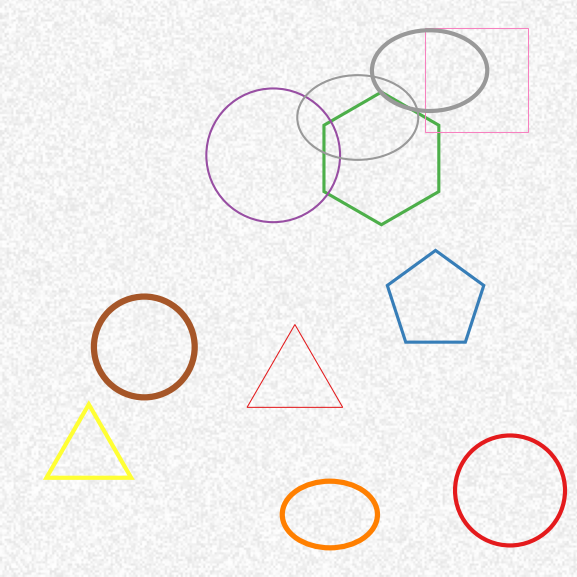[{"shape": "circle", "thickness": 2, "radius": 0.48, "center": [0.883, 0.15]}, {"shape": "triangle", "thickness": 0.5, "radius": 0.48, "center": [0.511, 0.342]}, {"shape": "pentagon", "thickness": 1.5, "radius": 0.44, "center": [0.754, 0.478]}, {"shape": "hexagon", "thickness": 1.5, "radius": 0.57, "center": [0.66, 0.725]}, {"shape": "circle", "thickness": 1, "radius": 0.58, "center": [0.473, 0.73]}, {"shape": "oval", "thickness": 2.5, "radius": 0.41, "center": [0.571, 0.108]}, {"shape": "triangle", "thickness": 2, "radius": 0.42, "center": [0.154, 0.214]}, {"shape": "circle", "thickness": 3, "radius": 0.44, "center": [0.25, 0.398]}, {"shape": "square", "thickness": 0.5, "radius": 0.45, "center": [0.825, 0.86]}, {"shape": "oval", "thickness": 2, "radius": 0.5, "center": [0.744, 0.877]}, {"shape": "oval", "thickness": 1, "radius": 0.52, "center": [0.619, 0.796]}]